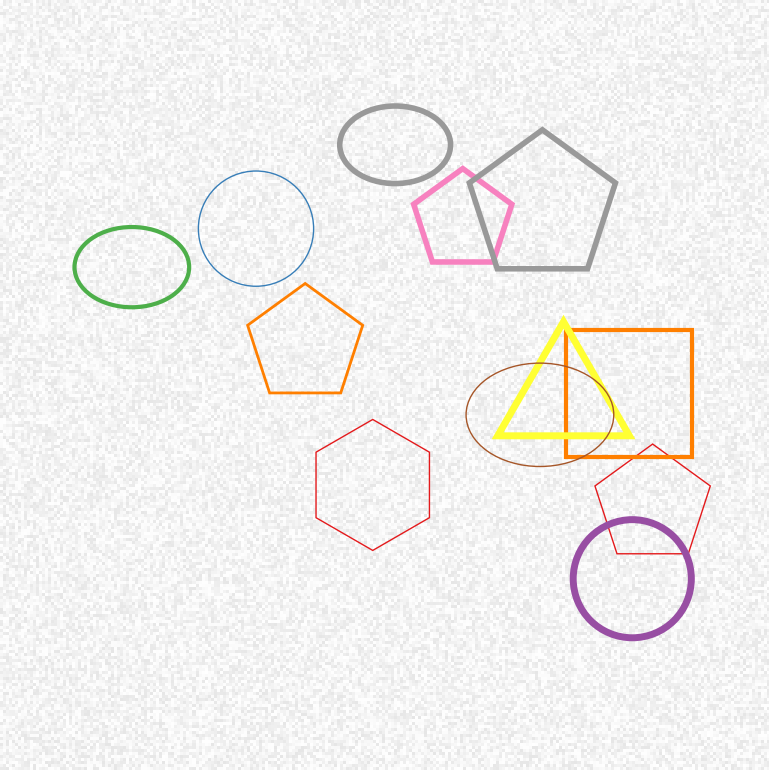[{"shape": "hexagon", "thickness": 0.5, "radius": 0.43, "center": [0.484, 0.37]}, {"shape": "pentagon", "thickness": 0.5, "radius": 0.39, "center": [0.848, 0.345]}, {"shape": "circle", "thickness": 0.5, "radius": 0.37, "center": [0.332, 0.703]}, {"shape": "oval", "thickness": 1.5, "radius": 0.37, "center": [0.171, 0.653]}, {"shape": "circle", "thickness": 2.5, "radius": 0.38, "center": [0.821, 0.248]}, {"shape": "square", "thickness": 1.5, "radius": 0.41, "center": [0.817, 0.489]}, {"shape": "pentagon", "thickness": 1, "radius": 0.39, "center": [0.396, 0.553]}, {"shape": "triangle", "thickness": 2.5, "radius": 0.49, "center": [0.732, 0.483]}, {"shape": "oval", "thickness": 0.5, "radius": 0.48, "center": [0.701, 0.461]}, {"shape": "pentagon", "thickness": 2, "radius": 0.34, "center": [0.601, 0.714]}, {"shape": "pentagon", "thickness": 2, "radius": 0.5, "center": [0.704, 0.732]}, {"shape": "oval", "thickness": 2, "radius": 0.36, "center": [0.513, 0.812]}]